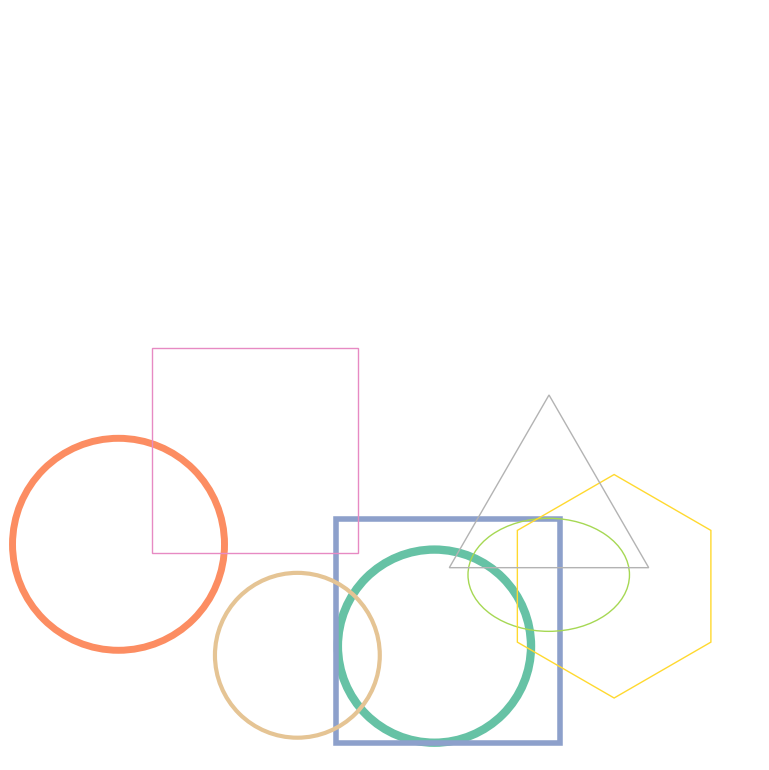[{"shape": "circle", "thickness": 3, "radius": 0.63, "center": [0.564, 0.161]}, {"shape": "circle", "thickness": 2.5, "radius": 0.69, "center": [0.154, 0.293]}, {"shape": "square", "thickness": 2, "radius": 0.73, "center": [0.582, 0.181]}, {"shape": "square", "thickness": 0.5, "radius": 0.67, "center": [0.331, 0.415]}, {"shape": "oval", "thickness": 0.5, "radius": 0.52, "center": [0.713, 0.253]}, {"shape": "hexagon", "thickness": 0.5, "radius": 0.73, "center": [0.798, 0.239]}, {"shape": "circle", "thickness": 1.5, "radius": 0.54, "center": [0.386, 0.149]}, {"shape": "triangle", "thickness": 0.5, "radius": 0.75, "center": [0.713, 0.338]}]